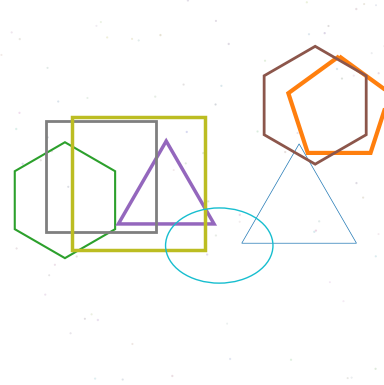[{"shape": "triangle", "thickness": 0.5, "radius": 0.86, "center": [0.777, 0.454]}, {"shape": "pentagon", "thickness": 3, "radius": 0.69, "center": [0.881, 0.715]}, {"shape": "hexagon", "thickness": 1.5, "radius": 0.75, "center": [0.169, 0.48]}, {"shape": "triangle", "thickness": 2.5, "radius": 0.72, "center": [0.432, 0.49]}, {"shape": "hexagon", "thickness": 2, "radius": 0.77, "center": [0.819, 0.727]}, {"shape": "square", "thickness": 2, "radius": 0.72, "center": [0.262, 0.542]}, {"shape": "square", "thickness": 2.5, "radius": 0.86, "center": [0.36, 0.524]}, {"shape": "oval", "thickness": 1, "radius": 0.7, "center": [0.57, 0.362]}]